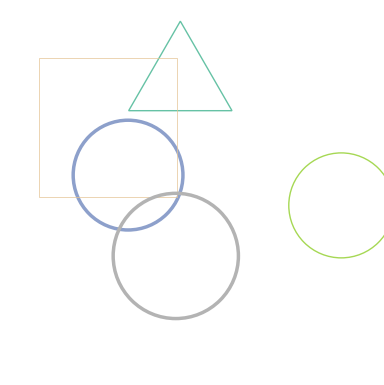[{"shape": "triangle", "thickness": 1, "radius": 0.77, "center": [0.468, 0.79]}, {"shape": "circle", "thickness": 2.5, "radius": 0.71, "center": [0.333, 0.545]}, {"shape": "circle", "thickness": 1, "radius": 0.68, "center": [0.886, 0.467]}, {"shape": "square", "thickness": 0.5, "radius": 0.9, "center": [0.281, 0.669]}, {"shape": "circle", "thickness": 2.5, "radius": 0.81, "center": [0.457, 0.335]}]